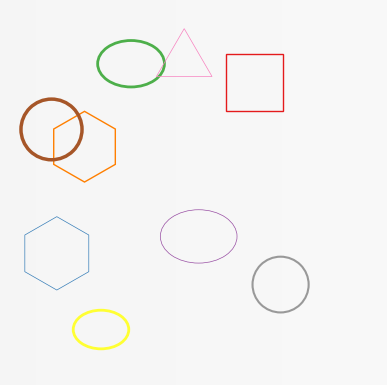[{"shape": "square", "thickness": 1, "radius": 0.37, "center": [0.656, 0.785]}, {"shape": "hexagon", "thickness": 0.5, "radius": 0.48, "center": [0.147, 0.342]}, {"shape": "oval", "thickness": 2, "radius": 0.43, "center": [0.338, 0.834]}, {"shape": "oval", "thickness": 0.5, "radius": 0.49, "center": [0.513, 0.386]}, {"shape": "hexagon", "thickness": 1, "radius": 0.46, "center": [0.218, 0.619]}, {"shape": "oval", "thickness": 2, "radius": 0.36, "center": [0.261, 0.144]}, {"shape": "circle", "thickness": 2.5, "radius": 0.39, "center": [0.133, 0.664]}, {"shape": "triangle", "thickness": 0.5, "radius": 0.41, "center": [0.475, 0.843]}, {"shape": "circle", "thickness": 1.5, "radius": 0.36, "center": [0.724, 0.261]}]